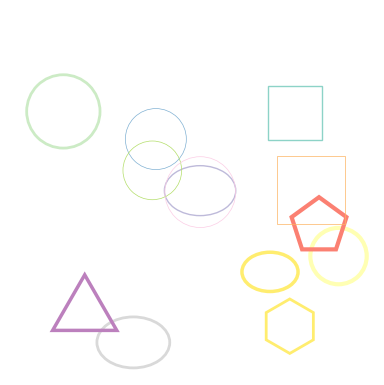[{"shape": "square", "thickness": 1, "radius": 0.35, "center": [0.766, 0.706]}, {"shape": "circle", "thickness": 3, "radius": 0.37, "center": [0.879, 0.335]}, {"shape": "oval", "thickness": 1, "radius": 0.46, "center": [0.52, 0.505]}, {"shape": "pentagon", "thickness": 3, "radius": 0.37, "center": [0.829, 0.413]}, {"shape": "circle", "thickness": 0.5, "radius": 0.4, "center": [0.405, 0.639]}, {"shape": "square", "thickness": 0.5, "radius": 0.44, "center": [0.808, 0.507]}, {"shape": "circle", "thickness": 0.5, "radius": 0.38, "center": [0.396, 0.557]}, {"shape": "circle", "thickness": 0.5, "radius": 0.46, "center": [0.52, 0.501]}, {"shape": "oval", "thickness": 2, "radius": 0.47, "center": [0.346, 0.111]}, {"shape": "triangle", "thickness": 2.5, "radius": 0.48, "center": [0.22, 0.19]}, {"shape": "circle", "thickness": 2, "radius": 0.48, "center": [0.165, 0.711]}, {"shape": "hexagon", "thickness": 2, "radius": 0.35, "center": [0.753, 0.153]}, {"shape": "oval", "thickness": 2.5, "radius": 0.36, "center": [0.701, 0.294]}]